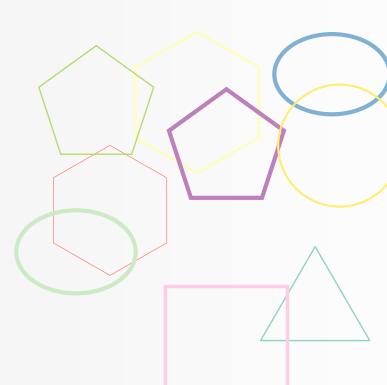[{"shape": "triangle", "thickness": 1, "radius": 0.81, "center": [0.813, 0.197]}, {"shape": "hexagon", "thickness": 1.5, "radius": 0.92, "center": [0.509, 0.734]}, {"shape": "hexagon", "thickness": 0.5, "radius": 0.84, "center": [0.284, 0.454]}, {"shape": "oval", "thickness": 3, "radius": 0.74, "center": [0.857, 0.807]}, {"shape": "pentagon", "thickness": 1, "radius": 0.78, "center": [0.248, 0.725]}, {"shape": "square", "thickness": 2.5, "radius": 0.79, "center": [0.584, 0.1]}, {"shape": "pentagon", "thickness": 3, "radius": 0.78, "center": [0.584, 0.612]}, {"shape": "oval", "thickness": 3, "radius": 0.77, "center": [0.196, 0.346]}, {"shape": "circle", "thickness": 1.5, "radius": 0.79, "center": [0.876, 0.622]}]